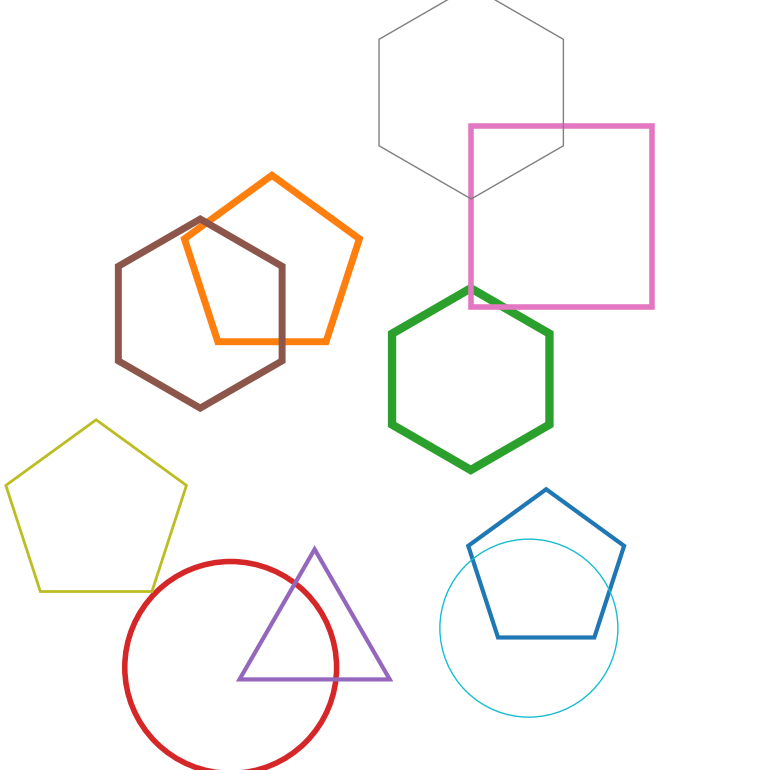[{"shape": "pentagon", "thickness": 1.5, "radius": 0.53, "center": [0.709, 0.258]}, {"shape": "pentagon", "thickness": 2.5, "radius": 0.6, "center": [0.353, 0.653]}, {"shape": "hexagon", "thickness": 3, "radius": 0.59, "center": [0.611, 0.508]}, {"shape": "circle", "thickness": 2, "radius": 0.69, "center": [0.3, 0.133]}, {"shape": "triangle", "thickness": 1.5, "radius": 0.56, "center": [0.409, 0.174]}, {"shape": "hexagon", "thickness": 2.5, "radius": 0.61, "center": [0.26, 0.593]}, {"shape": "square", "thickness": 2, "radius": 0.59, "center": [0.729, 0.719]}, {"shape": "hexagon", "thickness": 0.5, "radius": 0.69, "center": [0.612, 0.88]}, {"shape": "pentagon", "thickness": 1, "radius": 0.62, "center": [0.125, 0.332]}, {"shape": "circle", "thickness": 0.5, "radius": 0.58, "center": [0.687, 0.184]}]